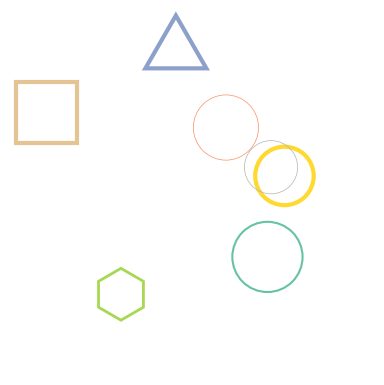[{"shape": "circle", "thickness": 1.5, "radius": 0.46, "center": [0.695, 0.333]}, {"shape": "circle", "thickness": 0.5, "radius": 0.42, "center": [0.587, 0.669]}, {"shape": "triangle", "thickness": 3, "radius": 0.46, "center": [0.457, 0.868]}, {"shape": "hexagon", "thickness": 2, "radius": 0.34, "center": [0.314, 0.236]}, {"shape": "circle", "thickness": 3, "radius": 0.38, "center": [0.739, 0.543]}, {"shape": "square", "thickness": 3, "radius": 0.4, "center": [0.122, 0.709]}, {"shape": "circle", "thickness": 0.5, "radius": 0.35, "center": [0.704, 0.566]}]